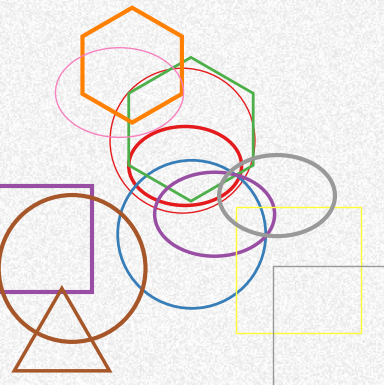[{"shape": "oval", "thickness": 2.5, "radius": 0.73, "center": [0.481, 0.569]}, {"shape": "circle", "thickness": 1, "radius": 0.94, "center": [0.474, 0.635]}, {"shape": "circle", "thickness": 2, "radius": 0.96, "center": [0.498, 0.391]}, {"shape": "hexagon", "thickness": 2, "radius": 0.93, "center": [0.496, 0.664]}, {"shape": "oval", "thickness": 2.5, "radius": 0.78, "center": [0.557, 0.444]}, {"shape": "square", "thickness": 3, "radius": 0.69, "center": [0.102, 0.379]}, {"shape": "hexagon", "thickness": 3, "radius": 0.75, "center": [0.343, 0.831]}, {"shape": "square", "thickness": 1, "radius": 0.81, "center": [0.775, 0.299]}, {"shape": "circle", "thickness": 3, "radius": 0.95, "center": [0.187, 0.303]}, {"shape": "triangle", "thickness": 2.5, "radius": 0.71, "center": [0.161, 0.108]}, {"shape": "oval", "thickness": 1, "radius": 0.83, "center": [0.31, 0.76]}, {"shape": "square", "thickness": 1, "radius": 0.94, "center": [0.896, 0.123]}, {"shape": "oval", "thickness": 3, "radius": 0.75, "center": [0.72, 0.492]}]